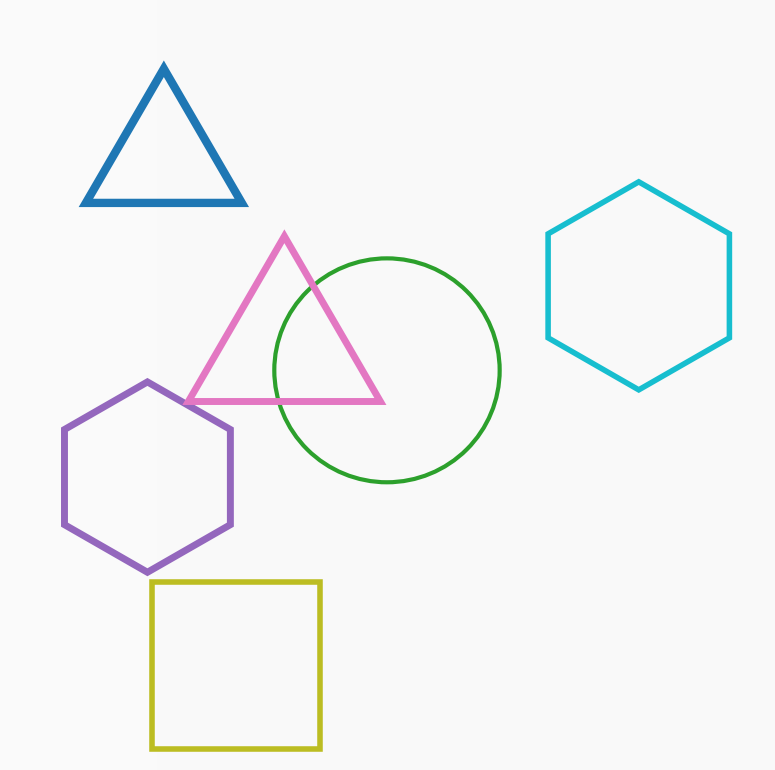[{"shape": "triangle", "thickness": 3, "radius": 0.58, "center": [0.211, 0.795]}, {"shape": "circle", "thickness": 1.5, "radius": 0.73, "center": [0.499, 0.519]}, {"shape": "hexagon", "thickness": 2.5, "radius": 0.62, "center": [0.19, 0.38]}, {"shape": "triangle", "thickness": 2.5, "radius": 0.72, "center": [0.367, 0.55]}, {"shape": "square", "thickness": 2, "radius": 0.54, "center": [0.304, 0.136]}, {"shape": "hexagon", "thickness": 2, "radius": 0.68, "center": [0.824, 0.629]}]